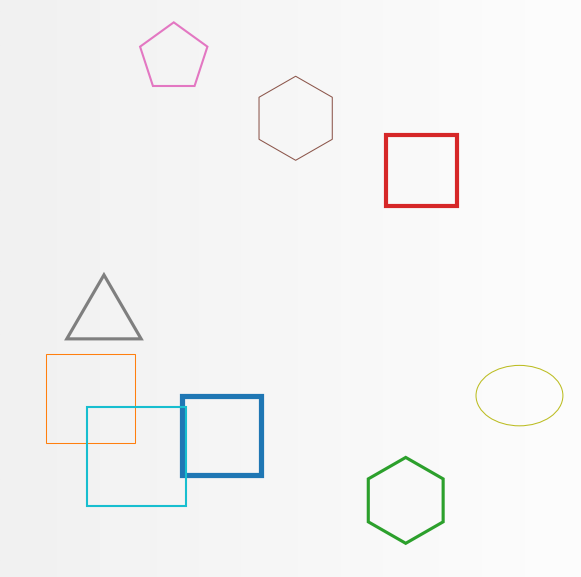[{"shape": "square", "thickness": 2.5, "radius": 0.34, "center": [0.381, 0.245]}, {"shape": "square", "thickness": 0.5, "radius": 0.38, "center": [0.156, 0.31]}, {"shape": "hexagon", "thickness": 1.5, "radius": 0.37, "center": [0.698, 0.133]}, {"shape": "square", "thickness": 2, "radius": 0.31, "center": [0.726, 0.704]}, {"shape": "hexagon", "thickness": 0.5, "radius": 0.36, "center": [0.509, 0.794]}, {"shape": "pentagon", "thickness": 1, "radius": 0.3, "center": [0.299, 0.9]}, {"shape": "triangle", "thickness": 1.5, "radius": 0.37, "center": [0.179, 0.449]}, {"shape": "oval", "thickness": 0.5, "radius": 0.37, "center": [0.894, 0.314]}, {"shape": "square", "thickness": 1, "radius": 0.43, "center": [0.235, 0.209]}]